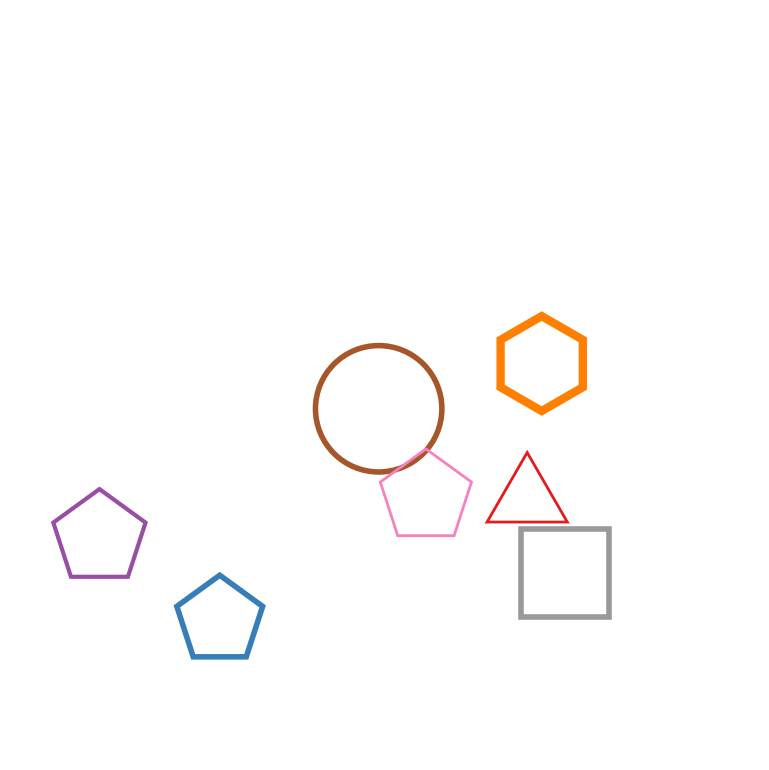[{"shape": "triangle", "thickness": 1, "radius": 0.3, "center": [0.685, 0.352]}, {"shape": "pentagon", "thickness": 2, "radius": 0.29, "center": [0.285, 0.194]}, {"shape": "pentagon", "thickness": 1.5, "radius": 0.31, "center": [0.129, 0.302]}, {"shape": "hexagon", "thickness": 3, "radius": 0.31, "center": [0.704, 0.528]}, {"shape": "circle", "thickness": 2, "radius": 0.41, "center": [0.492, 0.469]}, {"shape": "pentagon", "thickness": 1, "radius": 0.31, "center": [0.553, 0.355]}, {"shape": "square", "thickness": 2, "radius": 0.29, "center": [0.733, 0.256]}]